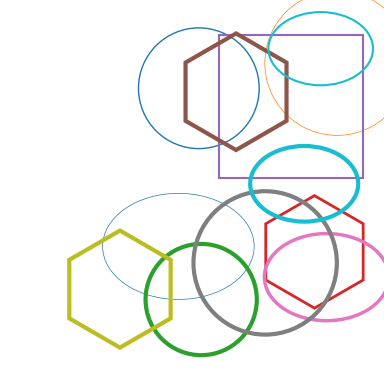[{"shape": "circle", "thickness": 1, "radius": 0.78, "center": [0.516, 0.771]}, {"shape": "oval", "thickness": 0.5, "radius": 0.98, "center": [0.463, 0.36]}, {"shape": "circle", "thickness": 0.5, "radius": 0.94, "center": [0.876, 0.836]}, {"shape": "circle", "thickness": 3, "radius": 0.72, "center": [0.523, 0.222]}, {"shape": "hexagon", "thickness": 2, "radius": 0.73, "center": [0.817, 0.346]}, {"shape": "square", "thickness": 1.5, "radius": 0.93, "center": [0.755, 0.724]}, {"shape": "hexagon", "thickness": 3, "radius": 0.76, "center": [0.613, 0.762]}, {"shape": "oval", "thickness": 2.5, "radius": 0.81, "center": [0.848, 0.28]}, {"shape": "circle", "thickness": 3, "radius": 0.93, "center": [0.689, 0.317]}, {"shape": "hexagon", "thickness": 3, "radius": 0.76, "center": [0.312, 0.249]}, {"shape": "oval", "thickness": 3, "radius": 0.7, "center": [0.79, 0.523]}, {"shape": "oval", "thickness": 1.5, "radius": 0.68, "center": [0.833, 0.874]}]